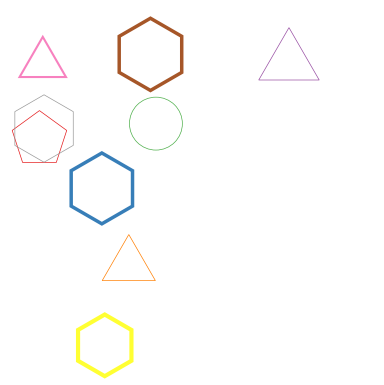[{"shape": "pentagon", "thickness": 0.5, "radius": 0.37, "center": [0.102, 0.638]}, {"shape": "hexagon", "thickness": 2.5, "radius": 0.46, "center": [0.265, 0.511]}, {"shape": "circle", "thickness": 0.5, "radius": 0.34, "center": [0.405, 0.679]}, {"shape": "triangle", "thickness": 0.5, "radius": 0.45, "center": [0.751, 0.838]}, {"shape": "triangle", "thickness": 0.5, "radius": 0.4, "center": [0.335, 0.311]}, {"shape": "hexagon", "thickness": 3, "radius": 0.4, "center": [0.272, 0.103]}, {"shape": "hexagon", "thickness": 2.5, "radius": 0.47, "center": [0.391, 0.859]}, {"shape": "triangle", "thickness": 1.5, "radius": 0.35, "center": [0.111, 0.835]}, {"shape": "hexagon", "thickness": 0.5, "radius": 0.44, "center": [0.114, 0.666]}]